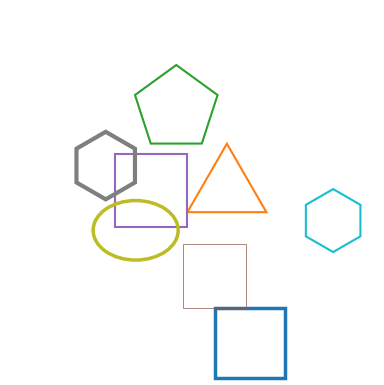[{"shape": "square", "thickness": 2.5, "radius": 0.45, "center": [0.65, 0.109]}, {"shape": "triangle", "thickness": 1.5, "radius": 0.59, "center": [0.589, 0.508]}, {"shape": "pentagon", "thickness": 1.5, "radius": 0.56, "center": [0.458, 0.718]}, {"shape": "square", "thickness": 1.5, "radius": 0.47, "center": [0.392, 0.505]}, {"shape": "square", "thickness": 0.5, "radius": 0.41, "center": [0.557, 0.283]}, {"shape": "hexagon", "thickness": 3, "radius": 0.44, "center": [0.275, 0.57]}, {"shape": "oval", "thickness": 2.5, "radius": 0.55, "center": [0.352, 0.402]}, {"shape": "hexagon", "thickness": 1.5, "radius": 0.41, "center": [0.865, 0.427]}]